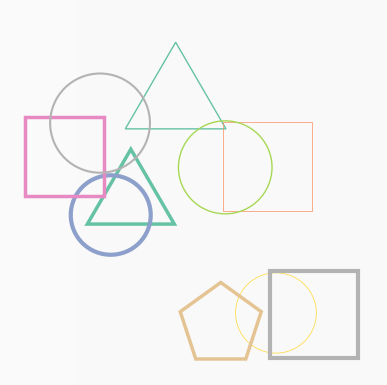[{"shape": "triangle", "thickness": 1, "radius": 0.75, "center": [0.453, 0.74]}, {"shape": "triangle", "thickness": 2.5, "radius": 0.65, "center": [0.338, 0.483]}, {"shape": "square", "thickness": 0.5, "radius": 0.58, "center": [0.691, 0.567]}, {"shape": "circle", "thickness": 3, "radius": 0.52, "center": [0.286, 0.442]}, {"shape": "square", "thickness": 2.5, "radius": 0.51, "center": [0.167, 0.594]}, {"shape": "circle", "thickness": 1, "radius": 0.6, "center": [0.581, 0.565]}, {"shape": "circle", "thickness": 0.5, "radius": 0.52, "center": [0.712, 0.187]}, {"shape": "pentagon", "thickness": 2.5, "radius": 0.55, "center": [0.57, 0.156]}, {"shape": "circle", "thickness": 1.5, "radius": 0.64, "center": [0.258, 0.68]}, {"shape": "square", "thickness": 3, "radius": 0.56, "center": [0.81, 0.183]}]